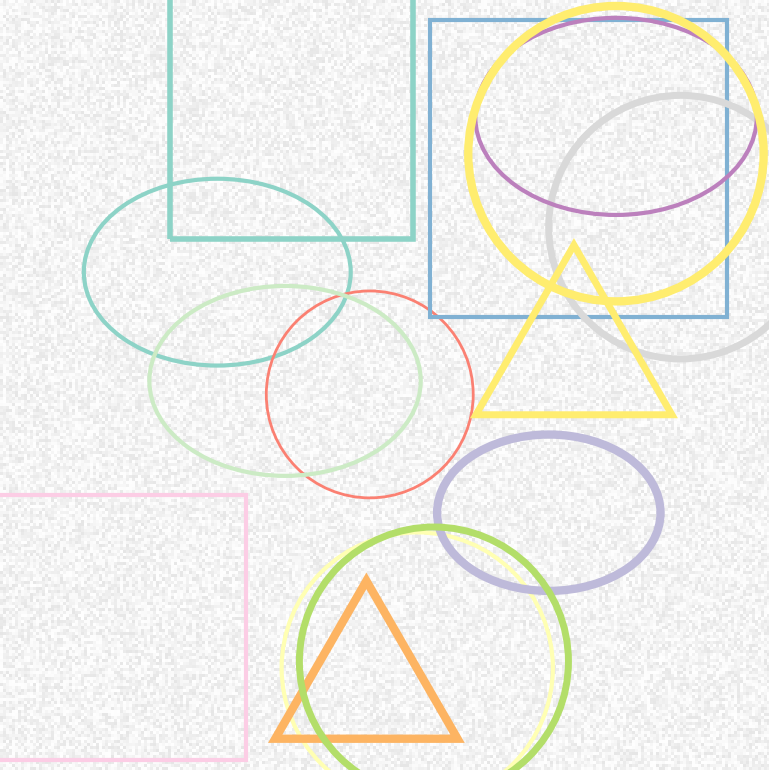[{"shape": "square", "thickness": 2, "radius": 0.79, "center": [0.378, 0.847]}, {"shape": "oval", "thickness": 1.5, "radius": 0.87, "center": [0.282, 0.647]}, {"shape": "circle", "thickness": 1.5, "radius": 0.88, "center": [0.542, 0.132]}, {"shape": "oval", "thickness": 3, "radius": 0.73, "center": [0.713, 0.334]}, {"shape": "circle", "thickness": 1, "radius": 0.67, "center": [0.48, 0.488]}, {"shape": "square", "thickness": 1.5, "radius": 0.96, "center": [0.751, 0.781]}, {"shape": "triangle", "thickness": 3, "radius": 0.68, "center": [0.476, 0.109]}, {"shape": "circle", "thickness": 2.5, "radius": 0.87, "center": [0.564, 0.141]}, {"shape": "square", "thickness": 1.5, "radius": 0.86, "center": [0.148, 0.185]}, {"shape": "circle", "thickness": 2.5, "radius": 0.86, "center": [0.884, 0.705]}, {"shape": "oval", "thickness": 1.5, "radius": 0.91, "center": [0.8, 0.849]}, {"shape": "oval", "thickness": 1.5, "radius": 0.88, "center": [0.37, 0.505]}, {"shape": "triangle", "thickness": 2.5, "radius": 0.73, "center": [0.745, 0.535]}, {"shape": "circle", "thickness": 3, "radius": 0.96, "center": [0.8, 0.8]}]